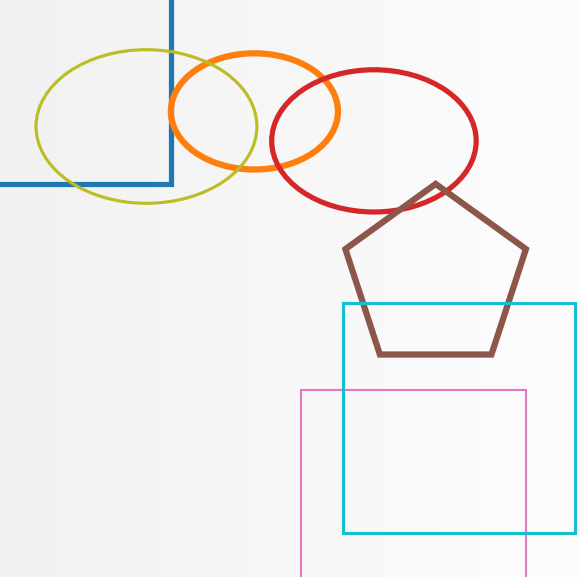[{"shape": "square", "thickness": 2.5, "radius": 0.83, "center": [0.129, 0.846]}, {"shape": "oval", "thickness": 3, "radius": 0.72, "center": [0.438, 0.806]}, {"shape": "oval", "thickness": 2.5, "radius": 0.88, "center": [0.643, 0.755]}, {"shape": "pentagon", "thickness": 3, "radius": 0.82, "center": [0.75, 0.517]}, {"shape": "square", "thickness": 1, "radius": 0.97, "center": [0.712, 0.13]}, {"shape": "oval", "thickness": 1.5, "radius": 0.95, "center": [0.252, 0.78]}, {"shape": "square", "thickness": 1.5, "radius": 1.0, "center": [0.79, 0.275]}]